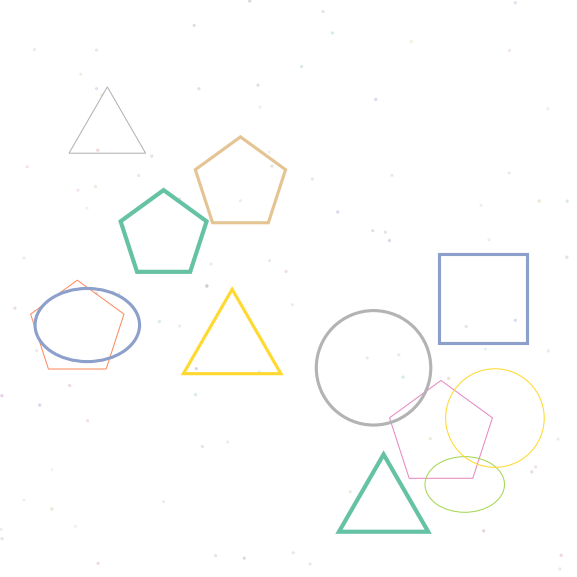[{"shape": "pentagon", "thickness": 2, "radius": 0.39, "center": [0.283, 0.592]}, {"shape": "triangle", "thickness": 2, "radius": 0.45, "center": [0.664, 0.123]}, {"shape": "pentagon", "thickness": 0.5, "radius": 0.43, "center": [0.134, 0.429]}, {"shape": "oval", "thickness": 1.5, "radius": 0.45, "center": [0.151, 0.436]}, {"shape": "square", "thickness": 1.5, "radius": 0.38, "center": [0.836, 0.482]}, {"shape": "pentagon", "thickness": 0.5, "radius": 0.47, "center": [0.764, 0.247]}, {"shape": "oval", "thickness": 0.5, "radius": 0.34, "center": [0.805, 0.16]}, {"shape": "triangle", "thickness": 1.5, "radius": 0.49, "center": [0.402, 0.401]}, {"shape": "circle", "thickness": 0.5, "radius": 0.43, "center": [0.857, 0.275]}, {"shape": "pentagon", "thickness": 1.5, "radius": 0.41, "center": [0.416, 0.68]}, {"shape": "triangle", "thickness": 0.5, "radius": 0.38, "center": [0.186, 0.772]}, {"shape": "circle", "thickness": 1.5, "radius": 0.5, "center": [0.647, 0.362]}]